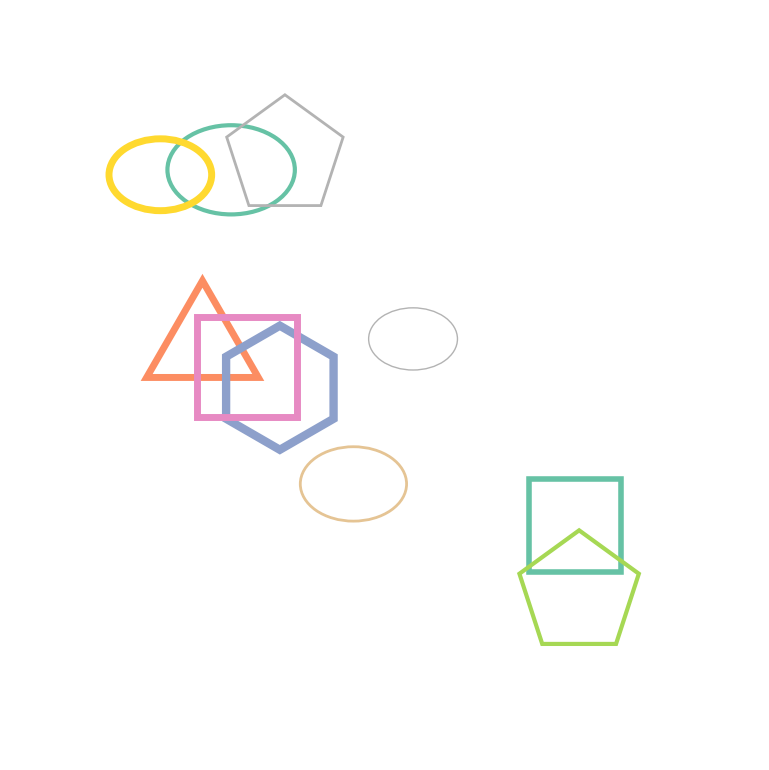[{"shape": "square", "thickness": 2, "radius": 0.3, "center": [0.747, 0.317]}, {"shape": "oval", "thickness": 1.5, "radius": 0.41, "center": [0.3, 0.779]}, {"shape": "triangle", "thickness": 2.5, "radius": 0.42, "center": [0.263, 0.552]}, {"shape": "hexagon", "thickness": 3, "radius": 0.4, "center": [0.363, 0.496]}, {"shape": "square", "thickness": 2.5, "radius": 0.33, "center": [0.321, 0.524]}, {"shape": "pentagon", "thickness": 1.5, "radius": 0.41, "center": [0.752, 0.23]}, {"shape": "oval", "thickness": 2.5, "radius": 0.33, "center": [0.208, 0.773]}, {"shape": "oval", "thickness": 1, "radius": 0.35, "center": [0.459, 0.372]}, {"shape": "pentagon", "thickness": 1, "radius": 0.4, "center": [0.37, 0.797]}, {"shape": "oval", "thickness": 0.5, "radius": 0.29, "center": [0.536, 0.56]}]